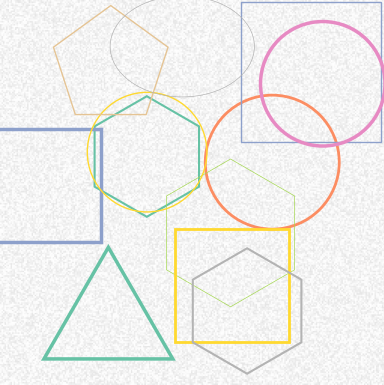[{"shape": "hexagon", "thickness": 1.5, "radius": 0.78, "center": [0.381, 0.593]}, {"shape": "triangle", "thickness": 2.5, "radius": 0.97, "center": [0.281, 0.164]}, {"shape": "circle", "thickness": 2, "radius": 0.87, "center": [0.707, 0.579]}, {"shape": "square", "thickness": 2.5, "radius": 0.73, "center": [0.115, 0.519]}, {"shape": "square", "thickness": 1, "radius": 0.9, "center": [0.808, 0.813]}, {"shape": "circle", "thickness": 2.5, "radius": 0.81, "center": [0.838, 0.782]}, {"shape": "hexagon", "thickness": 0.5, "radius": 0.96, "center": [0.599, 0.395]}, {"shape": "circle", "thickness": 1, "radius": 0.78, "center": [0.382, 0.605]}, {"shape": "square", "thickness": 2, "radius": 0.74, "center": [0.603, 0.259]}, {"shape": "pentagon", "thickness": 1, "radius": 0.78, "center": [0.288, 0.829]}, {"shape": "oval", "thickness": 0.5, "radius": 0.94, "center": [0.473, 0.879]}, {"shape": "hexagon", "thickness": 1.5, "radius": 0.81, "center": [0.642, 0.192]}]